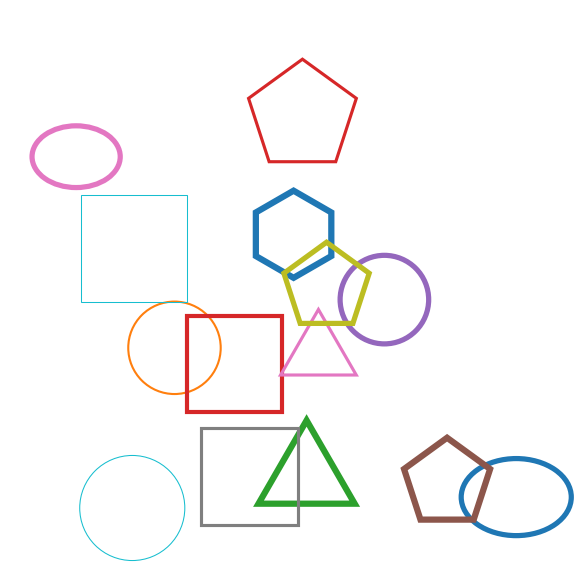[{"shape": "oval", "thickness": 2.5, "radius": 0.48, "center": [0.894, 0.138]}, {"shape": "hexagon", "thickness": 3, "radius": 0.38, "center": [0.508, 0.594]}, {"shape": "circle", "thickness": 1, "radius": 0.4, "center": [0.302, 0.397]}, {"shape": "triangle", "thickness": 3, "radius": 0.48, "center": [0.531, 0.175]}, {"shape": "pentagon", "thickness": 1.5, "radius": 0.49, "center": [0.524, 0.798]}, {"shape": "square", "thickness": 2, "radius": 0.41, "center": [0.406, 0.369]}, {"shape": "circle", "thickness": 2.5, "radius": 0.38, "center": [0.666, 0.48]}, {"shape": "pentagon", "thickness": 3, "radius": 0.39, "center": [0.774, 0.163]}, {"shape": "oval", "thickness": 2.5, "radius": 0.38, "center": [0.132, 0.728]}, {"shape": "triangle", "thickness": 1.5, "radius": 0.38, "center": [0.551, 0.388]}, {"shape": "square", "thickness": 1.5, "radius": 0.42, "center": [0.433, 0.174]}, {"shape": "pentagon", "thickness": 2.5, "radius": 0.39, "center": [0.565, 0.502]}, {"shape": "circle", "thickness": 0.5, "radius": 0.45, "center": [0.229, 0.119]}, {"shape": "square", "thickness": 0.5, "radius": 0.46, "center": [0.232, 0.569]}]